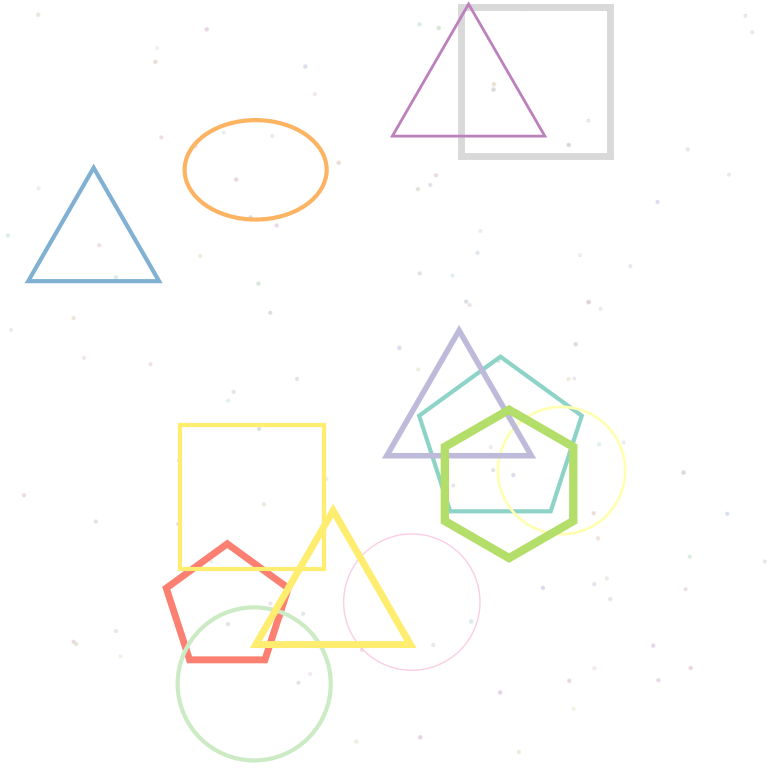[{"shape": "pentagon", "thickness": 1.5, "radius": 0.56, "center": [0.65, 0.426]}, {"shape": "circle", "thickness": 1, "radius": 0.41, "center": [0.729, 0.389]}, {"shape": "triangle", "thickness": 2, "radius": 0.54, "center": [0.596, 0.462]}, {"shape": "pentagon", "thickness": 2.5, "radius": 0.42, "center": [0.295, 0.21]}, {"shape": "triangle", "thickness": 1.5, "radius": 0.49, "center": [0.122, 0.684]}, {"shape": "oval", "thickness": 1.5, "radius": 0.46, "center": [0.332, 0.779]}, {"shape": "hexagon", "thickness": 3, "radius": 0.48, "center": [0.661, 0.372]}, {"shape": "circle", "thickness": 0.5, "radius": 0.44, "center": [0.535, 0.218]}, {"shape": "square", "thickness": 2.5, "radius": 0.48, "center": [0.696, 0.894]}, {"shape": "triangle", "thickness": 1, "radius": 0.57, "center": [0.609, 0.88]}, {"shape": "circle", "thickness": 1.5, "radius": 0.5, "center": [0.33, 0.112]}, {"shape": "triangle", "thickness": 2.5, "radius": 0.58, "center": [0.433, 0.221]}, {"shape": "square", "thickness": 1.5, "radius": 0.47, "center": [0.327, 0.354]}]